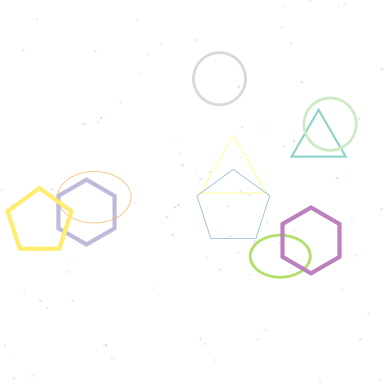[{"shape": "triangle", "thickness": 1.5, "radius": 0.41, "center": [0.828, 0.634]}, {"shape": "triangle", "thickness": 1, "radius": 0.5, "center": [0.606, 0.548]}, {"shape": "hexagon", "thickness": 3, "radius": 0.42, "center": [0.225, 0.449]}, {"shape": "pentagon", "thickness": 0.5, "radius": 0.5, "center": [0.606, 0.461]}, {"shape": "oval", "thickness": 0.5, "radius": 0.48, "center": [0.245, 0.488]}, {"shape": "oval", "thickness": 2, "radius": 0.39, "center": [0.728, 0.334]}, {"shape": "circle", "thickness": 2, "radius": 0.34, "center": [0.57, 0.796]}, {"shape": "hexagon", "thickness": 3, "radius": 0.43, "center": [0.808, 0.376]}, {"shape": "circle", "thickness": 2, "radius": 0.34, "center": [0.857, 0.678]}, {"shape": "pentagon", "thickness": 3, "radius": 0.44, "center": [0.103, 0.424]}]